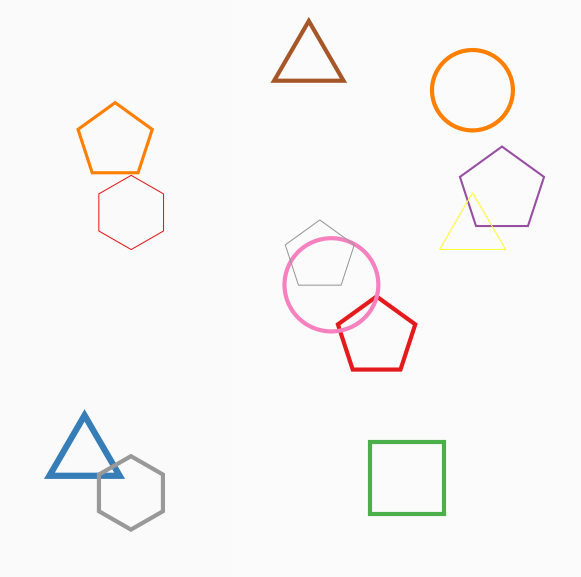[{"shape": "pentagon", "thickness": 2, "radius": 0.35, "center": [0.648, 0.416]}, {"shape": "hexagon", "thickness": 0.5, "radius": 0.32, "center": [0.226, 0.631]}, {"shape": "triangle", "thickness": 3, "radius": 0.35, "center": [0.145, 0.21]}, {"shape": "square", "thickness": 2, "radius": 0.31, "center": [0.7, 0.171]}, {"shape": "pentagon", "thickness": 1, "radius": 0.38, "center": [0.864, 0.669]}, {"shape": "circle", "thickness": 2, "radius": 0.35, "center": [0.813, 0.843]}, {"shape": "pentagon", "thickness": 1.5, "radius": 0.34, "center": [0.198, 0.754]}, {"shape": "triangle", "thickness": 0.5, "radius": 0.33, "center": [0.813, 0.6]}, {"shape": "triangle", "thickness": 2, "radius": 0.34, "center": [0.531, 0.894]}, {"shape": "circle", "thickness": 2, "radius": 0.4, "center": [0.57, 0.506]}, {"shape": "pentagon", "thickness": 0.5, "radius": 0.31, "center": [0.55, 0.556]}, {"shape": "hexagon", "thickness": 2, "radius": 0.32, "center": [0.225, 0.146]}]